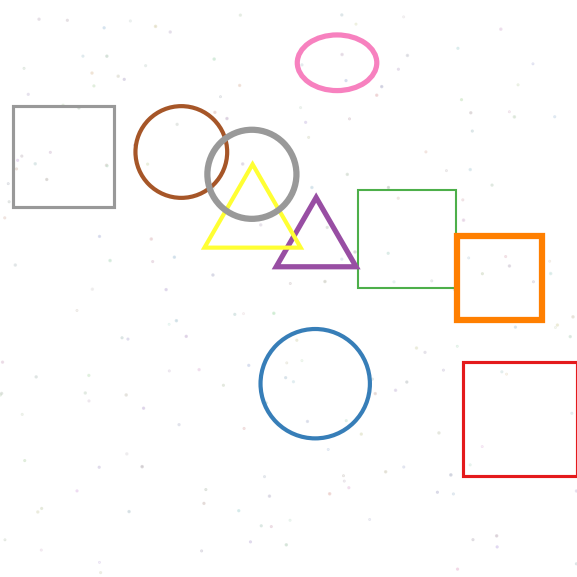[{"shape": "square", "thickness": 1.5, "radius": 0.49, "center": [0.9, 0.274]}, {"shape": "circle", "thickness": 2, "radius": 0.47, "center": [0.546, 0.335]}, {"shape": "square", "thickness": 1, "radius": 0.42, "center": [0.705, 0.586]}, {"shape": "triangle", "thickness": 2.5, "radius": 0.4, "center": [0.547, 0.577]}, {"shape": "square", "thickness": 3, "radius": 0.37, "center": [0.865, 0.518]}, {"shape": "triangle", "thickness": 2, "radius": 0.48, "center": [0.437, 0.618]}, {"shape": "circle", "thickness": 2, "radius": 0.4, "center": [0.314, 0.736]}, {"shape": "oval", "thickness": 2.5, "radius": 0.34, "center": [0.584, 0.89]}, {"shape": "square", "thickness": 1.5, "radius": 0.44, "center": [0.11, 0.728]}, {"shape": "circle", "thickness": 3, "radius": 0.39, "center": [0.436, 0.697]}]